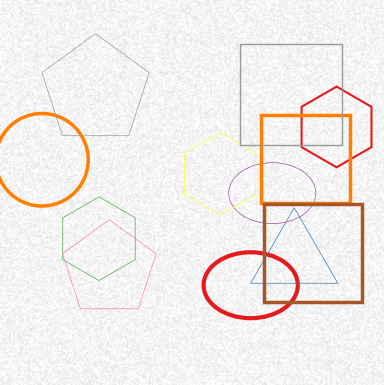[{"shape": "oval", "thickness": 3, "radius": 0.61, "center": [0.651, 0.259]}, {"shape": "hexagon", "thickness": 1.5, "radius": 0.52, "center": [0.874, 0.67]}, {"shape": "triangle", "thickness": 0.5, "radius": 0.65, "center": [0.764, 0.33]}, {"shape": "hexagon", "thickness": 0.5, "radius": 0.54, "center": [0.257, 0.38]}, {"shape": "oval", "thickness": 0.5, "radius": 0.57, "center": [0.707, 0.498]}, {"shape": "circle", "thickness": 2.5, "radius": 0.6, "center": [0.109, 0.585]}, {"shape": "square", "thickness": 2.5, "radius": 0.57, "center": [0.794, 0.587]}, {"shape": "hexagon", "thickness": 0.5, "radius": 0.54, "center": [0.572, 0.549]}, {"shape": "square", "thickness": 2.5, "radius": 0.64, "center": [0.813, 0.344]}, {"shape": "pentagon", "thickness": 0.5, "radius": 0.64, "center": [0.284, 0.301]}, {"shape": "square", "thickness": 1, "radius": 0.66, "center": [0.756, 0.754]}, {"shape": "pentagon", "thickness": 0.5, "radius": 0.73, "center": [0.248, 0.766]}]